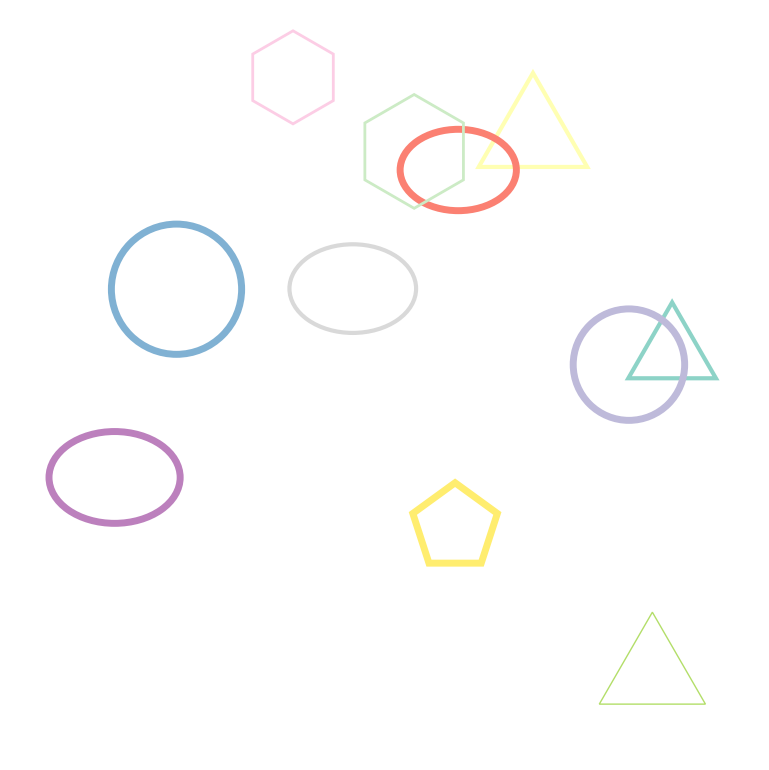[{"shape": "triangle", "thickness": 1.5, "radius": 0.33, "center": [0.873, 0.542]}, {"shape": "triangle", "thickness": 1.5, "radius": 0.41, "center": [0.692, 0.824]}, {"shape": "circle", "thickness": 2.5, "radius": 0.36, "center": [0.817, 0.526]}, {"shape": "oval", "thickness": 2.5, "radius": 0.38, "center": [0.595, 0.779]}, {"shape": "circle", "thickness": 2.5, "radius": 0.42, "center": [0.229, 0.624]}, {"shape": "triangle", "thickness": 0.5, "radius": 0.4, "center": [0.847, 0.125]}, {"shape": "hexagon", "thickness": 1, "radius": 0.3, "center": [0.381, 0.9]}, {"shape": "oval", "thickness": 1.5, "radius": 0.41, "center": [0.458, 0.625]}, {"shape": "oval", "thickness": 2.5, "radius": 0.43, "center": [0.149, 0.38]}, {"shape": "hexagon", "thickness": 1, "radius": 0.37, "center": [0.538, 0.803]}, {"shape": "pentagon", "thickness": 2.5, "radius": 0.29, "center": [0.591, 0.315]}]